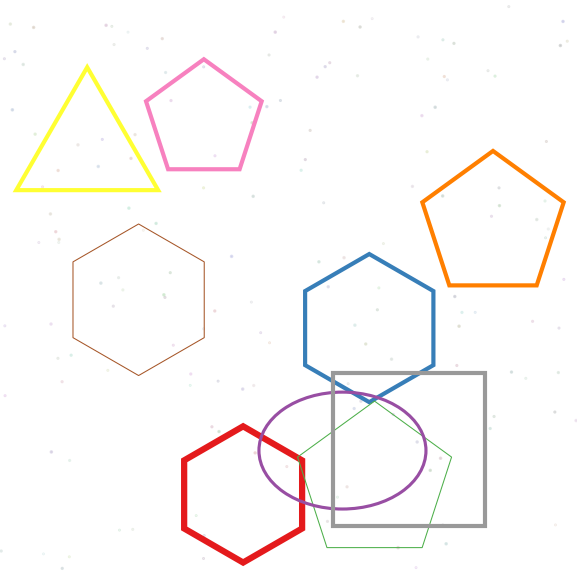[{"shape": "hexagon", "thickness": 3, "radius": 0.59, "center": [0.421, 0.143]}, {"shape": "hexagon", "thickness": 2, "radius": 0.64, "center": [0.639, 0.431]}, {"shape": "pentagon", "thickness": 0.5, "radius": 0.7, "center": [0.649, 0.164]}, {"shape": "oval", "thickness": 1.5, "radius": 0.72, "center": [0.593, 0.219]}, {"shape": "pentagon", "thickness": 2, "radius": 0.64, "center": [0.854, 0.609]}, {"shape": "triangle", "thickness": 2, "radius": 0.71, "center": [0.151, 0.741]}, {"shape": "hexagon", "thickness": 0.5, "radius": 0.66, "center": [0.24, 0.48]}, {"shape": "pentagon", "thickness": 2, "radius": 0.53, "center": [0.353, 0.791]}, {"shape": "square", "thickness": 2, "radius": 0.66, "center": [0.708, 0.221]}]